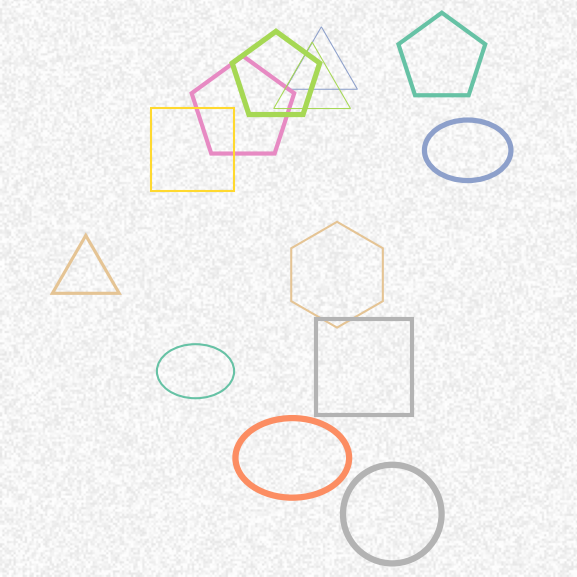[{"shape": "pentagon", "thickness": 2, "radius": 0.4, "center": [0.765, 0.898]}, {"shape": "oval", "thickness": 1, "radius": 0.33, "center": [0.339, 0.356]}, {"shape": "oval", "thickness": 3, "radius": 0.49, "center": [0.506, 0.206]}, {"shape": "triangle", "thickness": 0.5, "radius": 0.36, "center": [0.556, 0.881]}, {"shape": "oval", "thickness": 2.5, "radius": 0.37, "center": [0.81, 0.739]}, {"shape": "pentagon", "thickness": 2, "radius": 0.47, "center": [0.421, 0.809]}, {"shape": "triangle", "thickness": 0.5, "radius": 0.38, "center": [0.54, 0.85]}, {"shape": "pentagon", "thickness": 2.5, "radius": 0.4, "center": [0.478, 0.865]}, {"shape": "square", "thickness": 1, "radius": 0.36, "center": [0.333, 0.741]}, {"shape": "hexagon", "thickness": 1, "radius": 0.46, "center": [0.584, 0.523]}, {"shape": "triangle", "thickness": 1.5, "radius": 0.33, "center": [0.149, 0.525]}, {"shape": "square", "thickness": 2, "radius": 0.42, "center": [0.63, 0.364]}, {"shape": "circle", "thickness": 3, "radius": 0.43, "center": [0.679, 0.109]}]